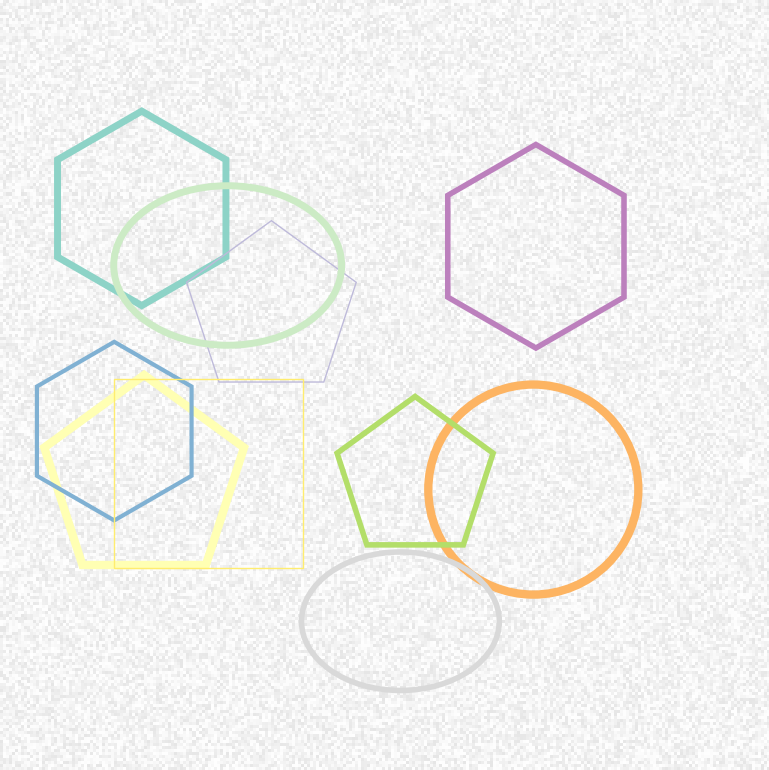[{"shape": "hexagon", "thickness": 2.5, "radius": 0.63, "center": [0.184, 0.729]}, {"shape": "pentagon", "thickness": 3, "radius": 0.68, "center": [0.187, 0.377]}, {"shape": "pentagon", "thickness": 0.5, "radius": 0.58, "center": [0.352, 0.598]}, {"shape": "hexagon", "thickness": 1.5, "radius": 0.58, "center": [0.148, 0.44]}, {"shape": "circle", "thickness": 3, "radius": 0.68, "center": [0.693, 0.364]}, {"shape": "pentagon", "thickness": 2, "radius": 0.53, "center": [0.539, 0.379]}, {"shape": "oval", "thickness": 2, "radius": 0.64, "center": [0.52, 0.193]}, {"shape": "hexagon", "thickness": 2, "radius": 0.66, "center": [0.696, 0.68]}, {"shape": "oval", "thickness": 2.5, "radius": 0.74, "center": [0.296, 0.655]}, {"shape": "square", "thickness": 0.5, "radius": 0.61, "center": [0.271, 0.385]}]